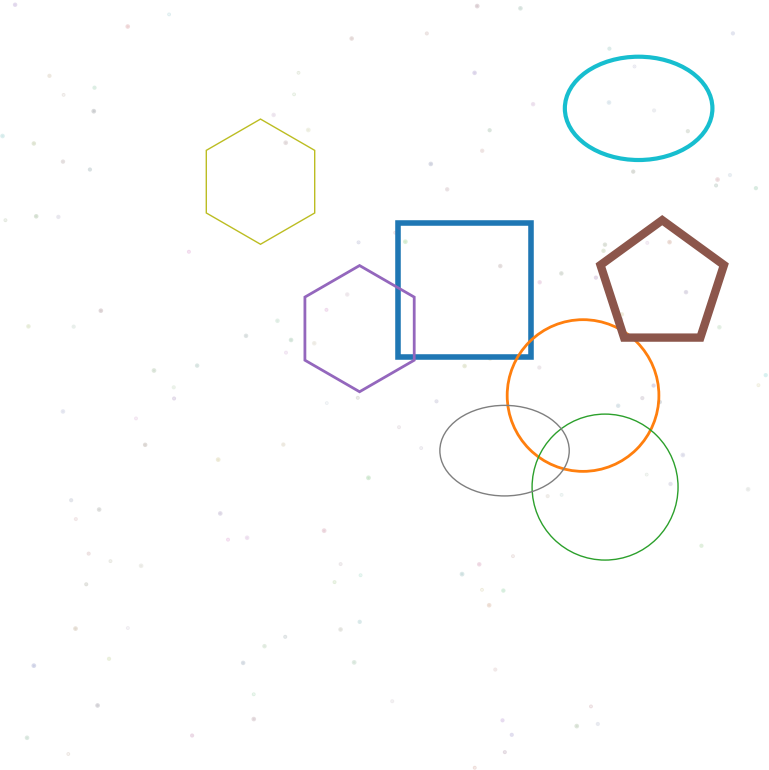[{"shape": "square", "thickness": 2, "radius": 0.43, "center": [0.603, 0.623]}, {"shape": "circle", "thickness": 1, "radius": 0.49, "center": [0.757, 0.486]}, {"shape": "circle", "thickness": 0.5, "radius": 0.47, "center": [0.786, 0.367]}, {"shape": "hexagon", "thickness": 1, "radius": 0.41, "center": [0.467, 0.573]}, {"shape": "pentagon", "thickness": 3, "radius": 0.42, "center": [0.86, 0.63]}, {"shape": "oval", "thickness": 0.5, "radius": 0.42, "center": [0.655, 0.415]}, {"shape": "hexagon", "thickness": 0.5, "radius": 0.41, "center": [0.338, 0.764]}, {"shape": "oval", "thickness": 1.5, "radius": 0.48, "center": [0.829, 0.859]}]